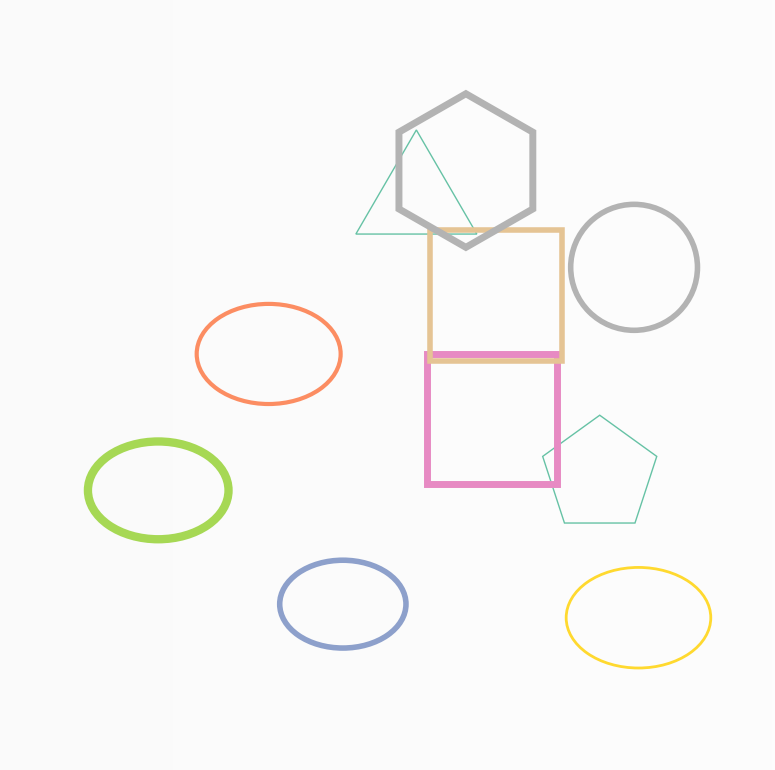[{"shape": "triangle", "thickness": 0.5, "radius": 0.45, "center": [0.537, 0.741]}, {"shape": "pentagon", "thickness": 0.5, "radius": 0.39, "center": [0.774, 0.383]}, {"shape": "oval", "thickness": 1.5, "radius": 0.46, "center": [0.347, 0.54]}, {"shape": "oval", "thickness": 2, "radius": 0.41, "center": [0.442, 0.215]}, {"shape": "square", "thickness": 2.5, "radius": 0.42, "center": [0.635, 0.456]}, {"shape": "oval", "thickness": 3, "radius": 0.45, "center": [0.204, 0.363]}, {"shape": "oval", "thickness": 1, "radius": 0.47, "center": [0.824, 0.198]}, {"shape": "square", "thickness": 2, "radius": 0.43, "center": [0.64, 0.616]}, {"shape": "hexagon", "thickness": 2.5, "radius": 0.5, "center": [0.601, 0.779]}, {"shape": "circle", "thickness": 2, "radius": 0.41, "center": [0.818, 0.653]}]